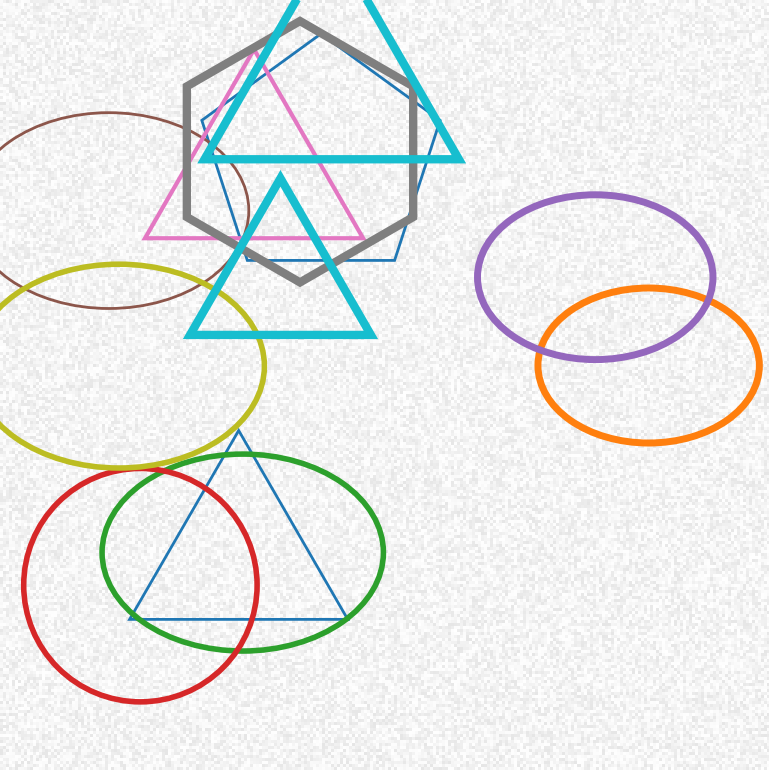[{"shape": "triangle", "thickness": 1, "radius": 0.82, "center": [0.31, 0.277]}, {"shape": "pentagon", "thickness": 1, "radius": 0.81, "center": [0.417, 0.793]}, {"shape": "oval", "thickness": 2.5, "radius": 0.72, "center": [0.842, 0.525]}, {"shape": "oval", "thickness": 2, "radius": 0.91, "center": [0.315, 0.282]}, {"shape": "circle", "thickness": 2, "radius": 0.76, "center": [0.182, 0.24]}, {"shape": "oval", "thickness": 2.5, "radius": 0.76, "center": [0.773, 0.64]}, {"shape": "oval", "thickness": 1, "radius": 0.91, "center": [0.141, 0.727]}, {"shape": "triangle", "thickness": 1.5, "radius": 0.82, "center": [0.33, 0.772]}, {"shape": "hexagon", "thickness": 3, "radius": 0.85, "center": [0.39, 0.803]}, {"shape": "oval", "thickness": 2, "radius": 0.95, "center": [0.154, 0.525]}, {"shape": "triangle", "thickness": 3, "radius": 0.95, "center": [0.431, 0.889]}, {"shape": "triangle", "thickness": 3, "radius": 0.68, "center": [0.364, 0.633]}]